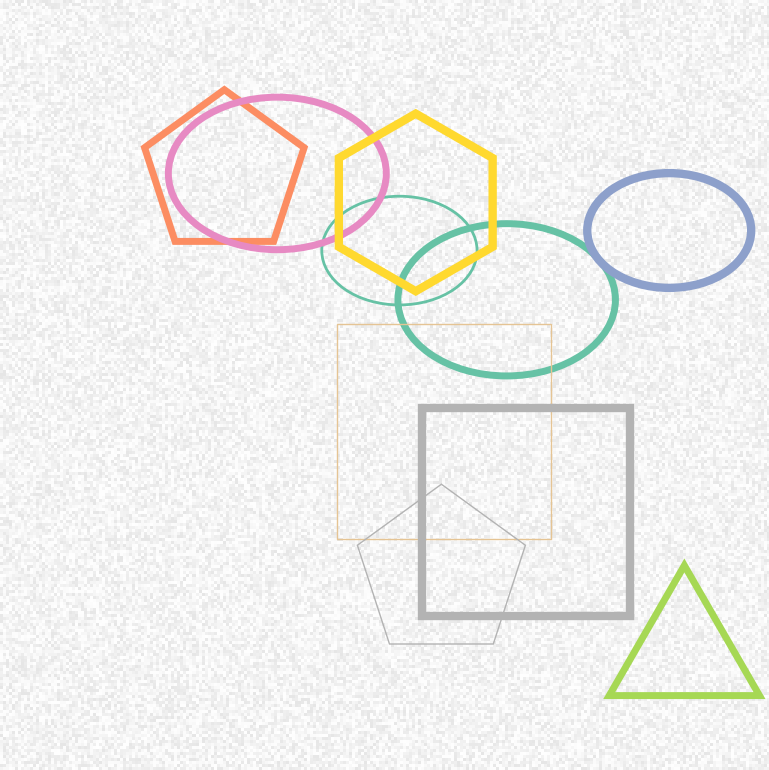[{"shape": "oval", "thickness": 2.5, "radius": 0.71, "center": [0.658, 0.611]}, {"shape": "oval", "thickness": 1, "radius": 0.5, "center": [0.519, 0.675]}, {"shape": "pentagon", "thickness": 2.5, "radius": 0.54, "center": [0.291, 0.775]}, {"shape": "oval", "thickness": 3, "radius": 0.53, "center": [0.869, 0.701]}, {"shape": "oval", "thickness": 2.5, "radius": 0.71, "center": [0.36, 0.775]}, {"shape": "triangle", "thickness": 2.5, "radius": 0.56, "center": [0.889, 0.153]}, {"shape": "hexagon", "thickness": 3, "radius": 0.58, "center": [0.54, 0.737]}, {"shape": "square", "thickness": 0.5, "radius": 0.7, "center": [0.577, 0.44]}, {"shape": "square", "thickness": 3, "radius": 0.68, "center": [0.684, 0.335]}, {"shape": "pentagon", "thickness": 0.5, "radius": 0.57, "center": [0.573, 0.256]}]